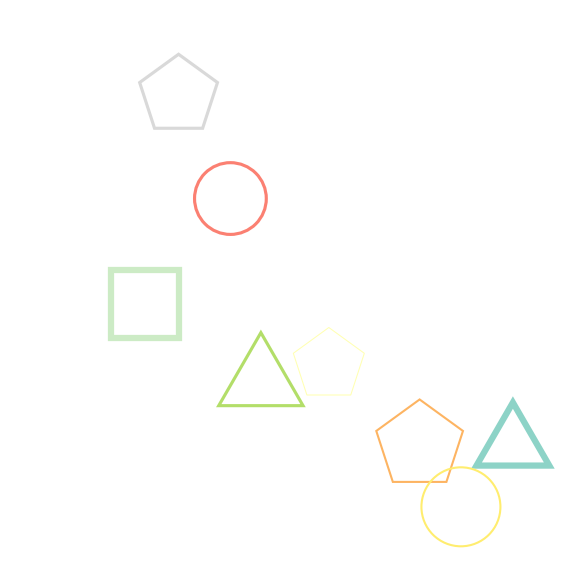[{"shape": "triangle", "thickness": 3, "radius": 0.36, "center": [0.888, 0.229]}, {"shape": "pentagon", "thickness": 0.5, "radius": 0.32, "center": [0.569, 0.367]}, {"shape": "circle", "thickness": 1.5, "radius": 0.31, "center": [0.399, 0.655]}, {"shape": "pentagon", "thickness": 1, "radius": 0.39, "center": [0.727, 0.229]}, {"shape": "triangle", "thickness": 1.5, "radius": 0.42, "center": [0.452, 0.339]}, {"shape": "pentagon", "thickness": 1.5, "radius": 0.35, "center": [0.309, 0.834]}, {"shape": "square", "thickness": 3, "radius": 0.3, "center": [0.251, 0.473]}, {"shape": "circle", "thickness": 1, "radius": 0.34, "center": [0.798, 0.122]}]